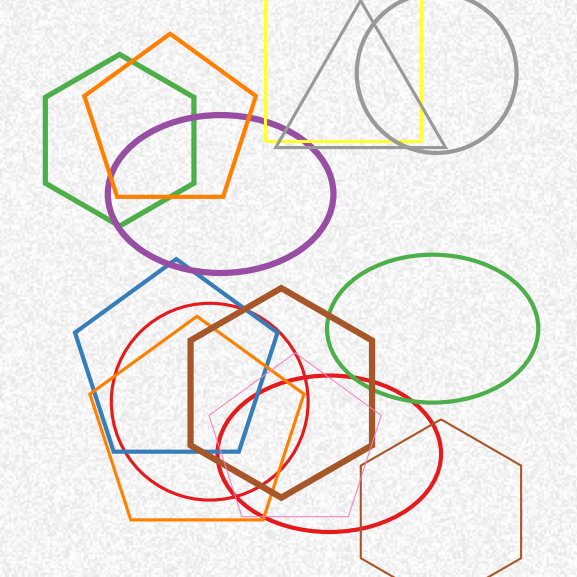[{"shape": "circle", "thickness": 1.5, "radius": 0.85, "center": [0.363, 0.304]}, {"shape": "oval", "thickness": 2, "radius": 0.97, "center": [0.57, 0.213]}, {"shape": "pentagon", "thickness": 2, "radius": 0.92, "center": [0.305, 0.366]}, {"shape": "oval", "thickness": 2, "radius": 0.91, "center": [0.749, 0.43]}, {"shape": "hexagon", "thickness": 2.5, "radius": 0.74, "center": [0.207, 0.756]}, {"shape": "oval", "thickness": 3, "radius": 0.98, "center": [0.382, 0.663]}, {"shape": "pentagon", "thickness": 1.5, "radius": 0.97, "center": [0.341, 0.257]}, {"shape": "pentagon", "thickness": 2, "radius": 0.78, "center": [0.295, 0.785]}, {"shape": "square", "thickness": 1.5, "radius": 0.67, "center": [0.593, 0.89]}, {"shape": "hexagon", "thickness": 1, "radius": 0.8, "center": [0.764, 0.113]}, {"shape": "hexagon", "thickness": 3, "radius": 0.91, "center": [0.487, 0.319]}, {"shape": "pentagon", "thickness": 0.5, "radius": 0.78, "center": [0.511, 0.231]}, {"shape": "circle", "thickness": 2, "radius": 0.69, "center": [0.756, 0.873]}, {"shape": "triangle", "thickness": 1.5, "radius": 0.85, "center": [0.624, 0.828]}]